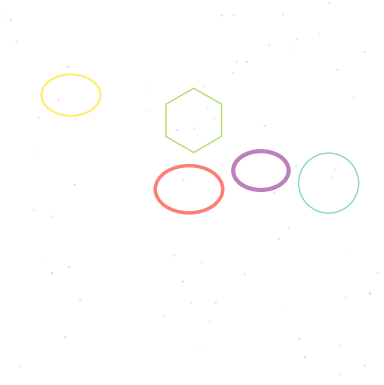[{"shape": "circle", "thickness": 1, "radius": 0.39, "center": [0.854, 0.524]}, {"shape": "oval", "thickness": 2.5, "radius": 0.44, "center": [0.491, 0.508]}, {"shape": "hexagon", "thickness": 1, "radius": 0.42, "center": [0.503, 0.687]}, {"shape": "oval", "thickness": 3, "radius": 0.36, "center": [0.678, 0.557]}, {"shape": "oval", "thickness": 1.5, "radius": 0.38, "center": [0.184, 0.753]}]